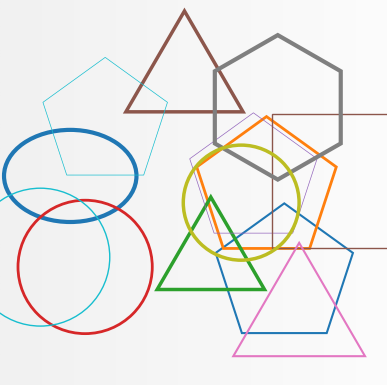[{"shape": "oval", "thickness": 3, "radius": 0.85, "center": [0.181, 0.543]}, {"shape": "pentagon", "thickness": 1.5, "radius": 0.93, "center": [0.734, 0.286]}, {"shape": "pentagon", "thickness": 2, "radius": 0.95, "center": [0.688, 0.508]}, {"shape": "triangle", "thickness": 2.5, "radius": 0.8, "center": [0.544, 0.328]}, {"shape": "circle", "thickness": 2, "radius": 0.87, "center": [0.22, 0.307]}, {"shape": "pentagon", "thickness": 0.5, "radius": 0.86, "center": [0.654, 0.534]}, {"shape": "triangle", "thickness": 2.5, "radius": 0.87, "center": [0.476, 0.797]}, {"shape": "square", "thickness": 1, "radius": 0.87, "center": [0.875, 0.53]}, {"shape": "triangle", "thickness": 1.5, "radius": 0.98, "center": [0.772, 0.173]}, {"shape": "hexagon", "thickness": 3, "radius": 0.94, "center": [0.717, 0.721]}, {"shape": "circle", "thickness": 2.5, "radius": 0.75, "center": [0.622, 0.474]}, {"shape": "pentagon", "thickness": 0.5, "radius": 0.84, "center": [0.272, 0.682]}, {"shape": "circle", "thickness": 1, "radius": 0.9, "center": [0.104, 0.332]}]